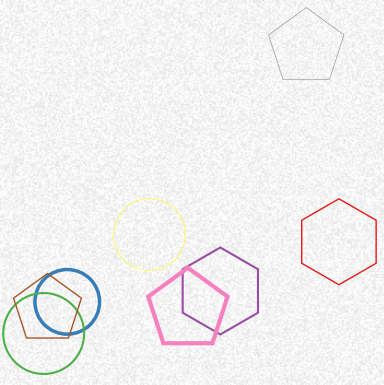[{"shape": "hexagon", "thickness": 1, "radius": 0.56, "center": [0.88, 0.372]}, {"shape": "circle", "thickness": 2.5, "radius": 0.42, "center": [0.175, 0.216]}, {"shape": "circle", "thickness": 1.5, "radius": 0.53, "center": [0.113, 0.134]}, {"shape": "hexagon", "thickness": 1.5, "radius": 0.56, "center": [0.572, 0.244]}, {"shape": "circle", "thickness": 0.5, "radius": 0.47, "center": [0.388, 0.391]}, {"shape": "pentagon", "thickness": 1, "radius": 0.46, "center": [0.123, 0.197]}, {"shape": "pentagon", "thickness": 3, "radius": 0.54, "center": [0.488, 0.196]}, {"shape": "pentagon", "thickness": 0.5, "radius": 0.52, "center": [0.795, 0.877]}]